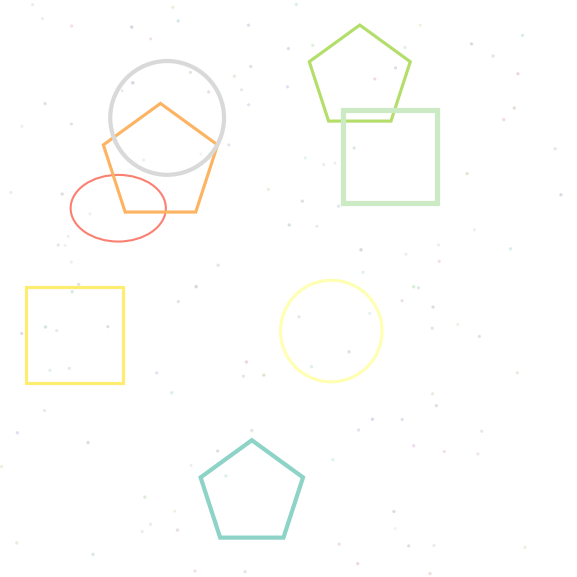[{"shape": "pentagon", "thickness": 2, "radius": 0.47, "center": [0.436, 0.144]}, {"shape": "circle", "thickness": 1.5, "radius": 0.44, "center": [0.574, 0.426]}, {"shape": "oval", "thickness": 1, "radius": 0.41, "center": [0.205, 0.639]}, {"shape": "pentagon", "thickness": 1.5, "radius": 0.52, "center": [0.278, 0.716]}, {"shape": "pentagon", "thickness": 1.5, "radius": 0.46, "center": [0.623, 0.864]}, {"shape": "circle", "thickness": 2, "radius": 0.49, "center": [0.289, 0.795]}, {"shape": "square", "thickness": 2.5, "radius": 0.4, "center": [0.675, 0.728]}, {"shape": "square", "thickness": 1.5, "radius": 0.42, "center": [0.129, 0.419]}]